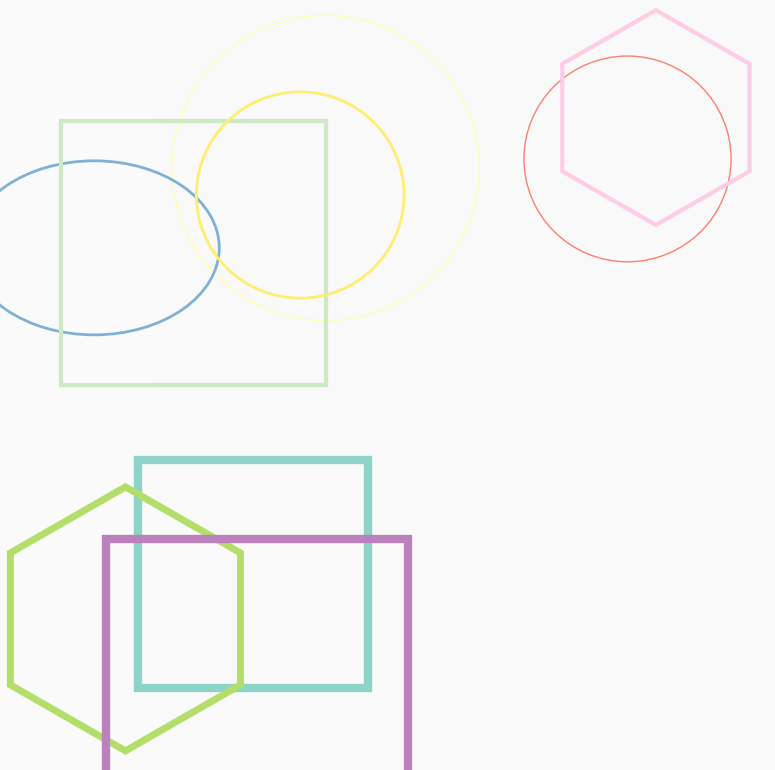[{"shape": "square", "thickness": 3, "radius": 0.74, "center": [0.327, 0.254]}, {"shape": "circle", "thickness": 0.5, "radius": 0.99, "center": [0.42, 0.782]}, {"shape": "circle", "thickness": 0.5, "radius": 0.67, "center": [0.81, 0.794]}, {"shape": "oval", "thickness": 1, "radius": 0.81, "center": [0.121, 0.678]}, {"shape": "hexagon", "thickness": 2.5, "radius": 0.86, "center": [0.162, 0.196]}, {"shape": "hexagon", "thickness": 1.5, "radius": 0.7, "center": [0.846, 0.847]}, {"shape": "square", "thickness": 3, "radius": 0.97, "center": [0.332, 0.105]}, {"shape": "square", "thickness": 1.5, "radius": 0.86, "center": [0.25, 0.671]}, {"shape": "circle", "thickness": 1, "radius": 0.67, "center": [0.387, 0.747]}]